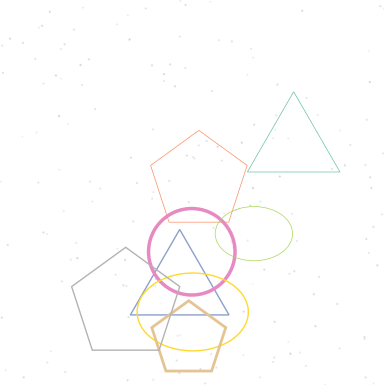[{"shape": "triangle", "thickness": 0.5, "radius": 0.69, "center": [0.763, 0.623]}, {"shape": "pentagon", "thickness": 0.5, "radius": 0.66, "center": [0.517, 0.53]}, {"shape": "triangle", "thickness": 1, "radius": 0.74, "center": [0.467, 0.256]}, {"shape": "circle", "thickness": 2.5, "radius": 0.56, "center": [0.498, 0.346]}, {"shape": "oval", "thickness": 0.5, "radius": 0.5, "center": [0.659, 0.393]}, {"shape": "oval", "thickness": 1, "radius": 0.72, "center": [0.501, 0.19]}, {"shape": "pentagon", "thickness": 2, "radius": 0.5, "center": [0.49, 0.118]}, {"shape": "pentagon", "thickness": 1, "radius": 0.74, "center": [0.326, 0.21]}]